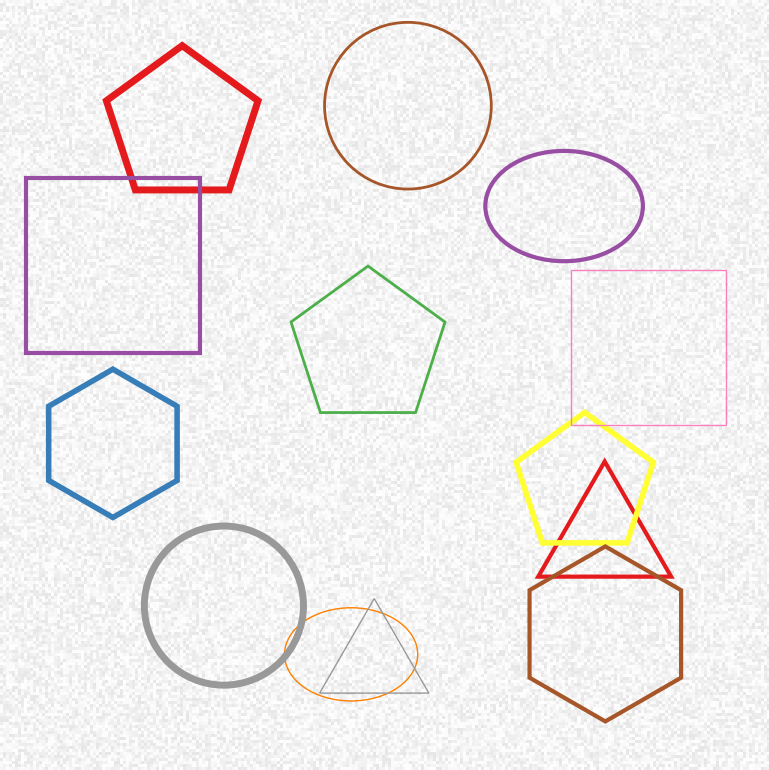[{"shape": "triangle", "thickness": 1.5, "radius": 0.5, "center": [0.785, 0.301]}, {"shape": "pentagon", "thickness": 2.5, "radius": 0.52, "center": [0.237, 0.837]}, {"shape": "hexagon", "thickness": 2, "radius": 0.48, "center": [0.147, 0.424]}, {"shape": "pentagon", "thickness": 1, "radius": 0.53, "center": [0.478, 0.549]}, {"shape": "square", "thickness": 1.5, "radius": 0.57, "center": [0.147, 0.655]}, {"shape": "oval", "thickness": 1.5, "radius": 0.51, "center": [0.733, 0.732]}, {"shape": "oval", "thickness": 0.5, "radius": 0.43, "center": [0.456, 0.15]}, {"shape": "pentagon", "thickness": 2, "radius": 0.47, "center": [0.759, 0.371]}, {"shape": "circle", "thickness": 1, "radius": 0.54, "center": [0.53, 0.863]}, {"shape": "hexagon", "thickness": 1.5, "radius": 0.57, "center": [0.786, 0.177]}, {"shape": "square", "thickness": 0.5, "radius": 0.5, "center": [0.843, 0.549]}, {"shape": "circle", "thickness": 2.5, "radius": 0.52, "center": [0.291, 0.214]}, {"shape": "triangle", "thickness": 0.5, "radius": 0.41, "center": [0.486, 0.141]}]